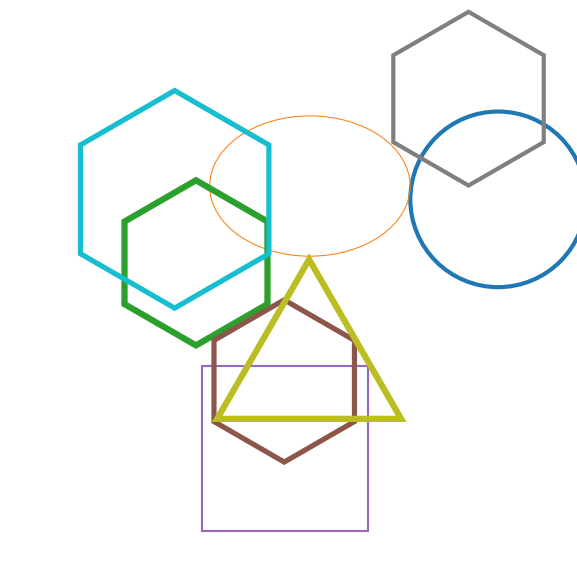[{"shape": "circle", "thickness": 2, "radius": 0.76, "center": [0.863, 0.654]}, {"shape": "oval", "thickness": 0.5, "radius": 0.87, "center": [0.537, 0.677]}, {"shape": "hexagon", "thickness": 3, "radius": 0.71, "center": [0.339, 0.544]}, {"shape": "square", "thickness": 1, "radius": 0.72, "center": [0.494, 0.223]}, {"shape": "hexagon", "thickness": 2.5, "radius": 0.7, "center": [0.492, 0.339]}, {"shape": "hexagon", "thickness": 2, "radius": 0.75, "center": [0.811, 0.828]}, {"shape": "triangle", "thickness": 3, "radius": 0.92, "center": [0.535, 0.366]}, {"shape": "hexagon", "thickness": 2.5, "radius": 0.94, "center": [0.302, 0.654]}]